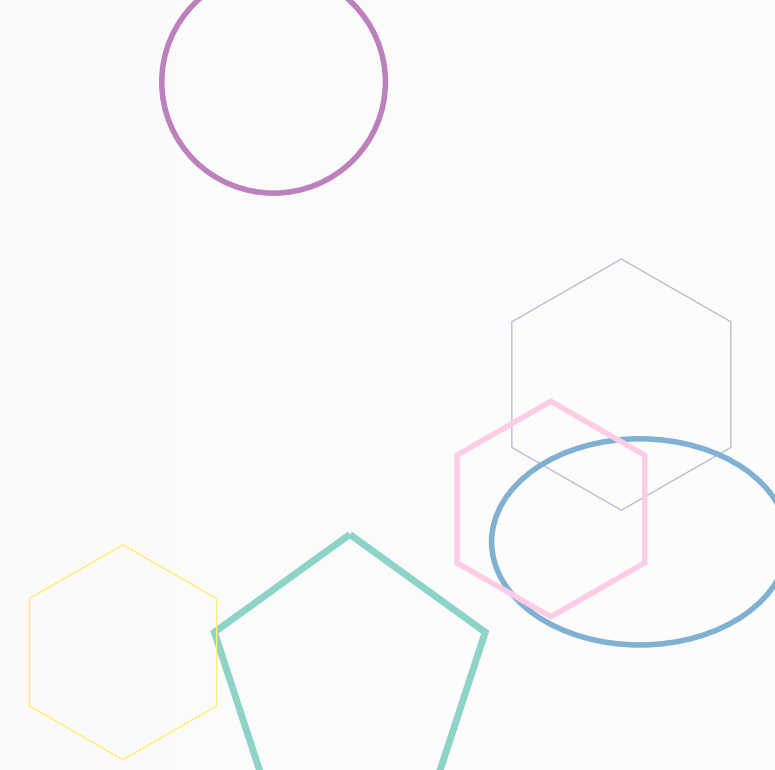[{"shape": "pentagon", "thickness": 2.5, "radius": 0.92, "center": [0.451, 0.122]}, {"shape": "hexagon", "thickness": 0.5, "radius": 0.82, "center": [0.802, 0.501]}, {"shape": "oval", "thickness": 2, "radius": 0.96, "center": [0.826, 0.296]}, {"shape": "hexagon", "thickness": 2, "radius": 0.7, "center": [0.711, 0.339]}, {"shape": "circle", "thickness": 2, "radius": 0.72, "center": [0.353, 0.893]}, {"shape": "hexagon", "thickness": 0.5, "radius": 0.7, "center": [0.159, 0.153]}]